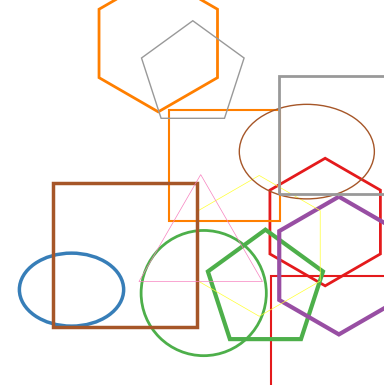[{"shape": "hexagon", "thickness": 2, "radius": 0.83, "center": [0.845, 0.423]}, {"shape": "square", "thickness": 1.5, "radius": 0.81, "center": [0.867, 0.122]}, {"shape": "oval", "thickness": 2.5, "radius": 0.68, "center": [0.186, 0.248]}, {"shape": "pentagon", "thickness": 3, "radius": 0.79, "center": [0.689, 0.246]}, {"shape": "circle", "thickness": 2, "radius": 0.81, "center": [0.529, 0.239]}, {"shape": "hexagon", "thickness": 3, "radius": 0.89, "center": [0.88, 0.31]}, {"shape": "hexagon", "thickness": 2, "radius": 0.89, "center": [0.411, 0.887]}, {"shape": "square", "thickness": 1.5, "radius": 0.72, "center": [0.584, 0.57]}, {"shape": "hexagon", "thickness": 0.5, "radius": 0.91, "center": [0.673, 0.361]}, {"shape": "square", "thickness": 2.5, "radius": 0.93, "center": [0.324, 0.338]}, {"shape": "oval", "thickness": 1, "radius": 0.88, "center": [0.797, 0.606]}, {"shape": "triangle", "thickness": 0.5, "radius": 0.93, "center": [0.521, 0.361]}, {"shape": "square", "thickness": 2, "radius": 0.77, "center": [0.879, 0.65]}, {"shape": "pentagon", "thickness": 1, "radius": 0.7, "center": [0.501, 0.806]}]